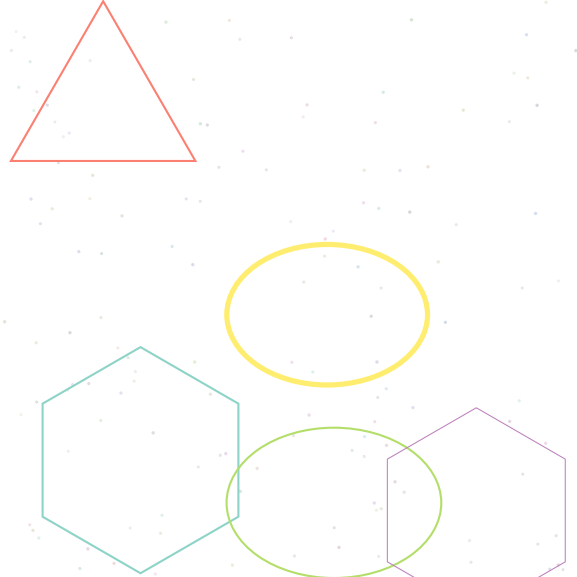[{"shape": "hexagon", "thickness": 1, "radius": 0.98, "center": [0.243, 0.202]}, {"shape": "triangle", "thickness": 1, "radius": 0.92, "center": [0.179, 0.813]}, {"shape": "oval", "thickness": 1, "radius": 0.93, "center": [0.578, 0.128]}, {"shape": "hexagon", "thickness": 0.5, "radius": 0.89, "center": [0.825, 0.115]}, {"shape": "oval", "thickness": 2.5, "radius": 0.87, "center": [0.567, 0.454]}]